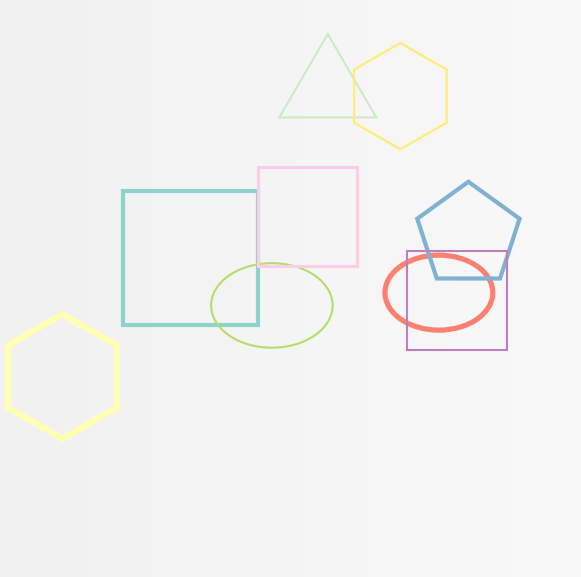[{"shape": "square", "thickness": 2, "radius": 0.58, "center": [0.327, 0.553]}, {"shape": "hexagon", "thickness": 3, "radius": 0.54, "center": [0.107, 0.347]}, {"shape": "oval", "thickness": 2.5, "radius": 0.46, "center": [0.755, 0.492]}, {"shape": "pentagon", "thickness": 2, "radius": 0.46, "center": [0.806, 0.592]}, {"shape": "oval", "thickness": 1, "radius": 0.52, "center": [0.468, 0.47]}, {"shape": "square", "thickness": 1.5, "radius": 0.43, "center": [0.528, 0.624]}, {"shape": "square", "thickness": 1, "radius": 0.43, "center": [0.787, 0.479]}, {"shape": "triangle", "thickness": 1, "radius": 0.48, "center": [0.564, 0.844]}, {"shape": "hexagon", "thickness": 1, "radius": 0.46, "center": [0.689, 0.833]}]